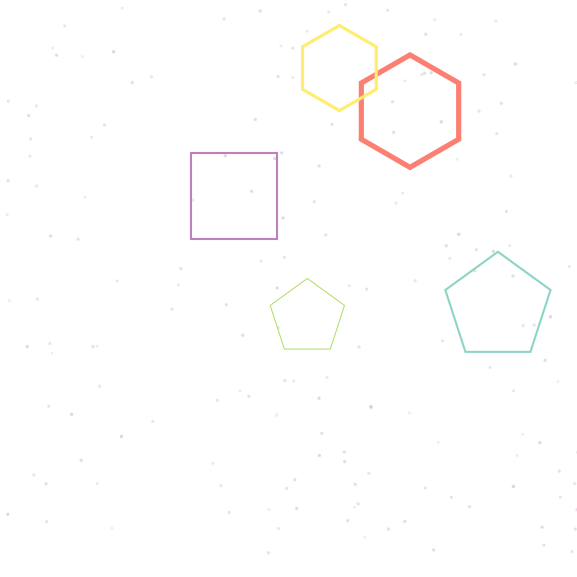[{"shape": "pentagon", "thickness": 1, "radius": 0.48, "center": [0.862, 0.467]}, {"shape": "hexagon", "thickness": 2.5, "radius": 0.49, "center": [0.71, 0.807]}, {"shape": "pentagon", "thickness": 0.5, "radius": 0.34, "center": [0.532, 0.449]}, {"shape": "square", "thickness": 1, "radius": 0.37, "center": [0.405, 0.659]}, {"shape": "hexagon", "thickness": 1.5, "radius": 0.37, "center": [0.588, 0.881]}]